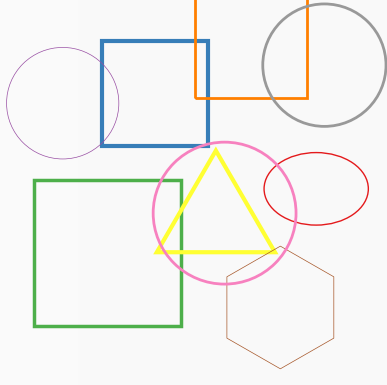[{"shape": "oval", "thickness": 1, "radius": 0.67, "center": [0.816, 0.51]}, {"shape": "square", "thickness": 3, "radius": 0.68, "center": [0.399, 0.758]}, {"shape": "square", "thickness": 2.5, "radius": 0.95, "center": [0.277, 0.343]}, {"shape": "circle", "thickness": 0.5, "radius": 0.72, "center": [0.162, 0.732]}, {"shape": "square", "thickness": 2, "radius": 0.73, "center": [0.648, 0.892]}, {"shape": "triangle", "thickness": 3, "radius": 0.88, "center": [0.557, 0.433]}, {"shape": "hexagon", "thickness": 0.5, "radius": 0.8, "center": [0.724, 0.201]}, {"shape": "circle", "thickness": 2, "radius": 0.92, "center": [0.58, 0.446]}, {"shape": "circle", "thickness": 2, "radius": 0.8, "center": [0.837, 0.831]}]